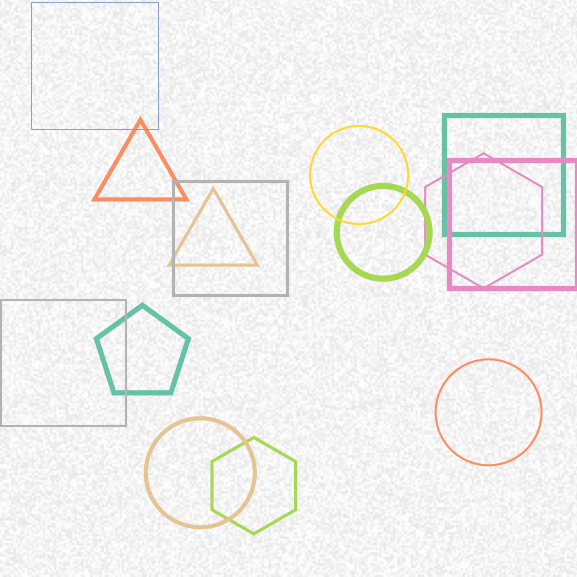[{"shape": "pentagon", "thickness": 2.5, "radius": 0.42, "center": [0.247, 0.387]}, {"shape": "square", "thickness": 2.5, "radius": 0.52, "center": [0.872, 0.698]}, {"shape": "circle", "thickness": 1, "radius": 0.46, "center": [0.846, 0.285]}, {"shape": "triangle", "thickness": 2, "radius": 0.46, "center": [0.243, 0.7]}, {"shape": "square", "thickness": 0.5, "radius": 0.55, "center": [0.163, 0.886]}, {"shape": "square", "thickness": 2.5, "radius": 0.56, "center": [0.888, 0.611]}, {"shape": "hexagon", "thickness": 1, "radius": 0.58, "center": [0.837, 0.617]}, {"shape": "circle", "thickness": 3, "radius": 0.4, "center": [0.663, 0.597]}, {"shape": "hexagon", "thickness": 1.5, "radius": 0.42, "center": [0.439, 0.158]}, {"shape": "circle", "thickness": 1, "radius": 0.42, "center": [0.622, 0.696]}, {"shape": "circle", "thickness": 2, "radius": 0.47, "center": [0.347, 0.18]}, {"shape": "triangle", "thickness": 1.5, "radius": 0.44, "center": [0.369, 0.584]}, {"shape": "square", "thickness": 1, "radius": 0.54, "center": [0.11, 0.371]}, {"shape": "square", "thickness": 1.5, "radius": 0.49, "center": [0.399, 0.587]}]